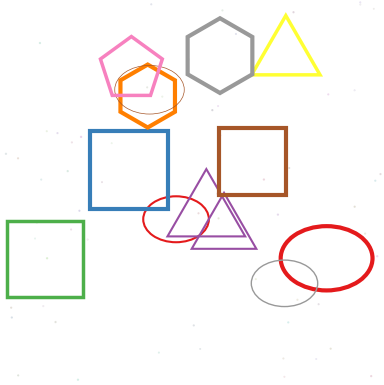[{"shape": "oval", "thickness": 1.5, "radius": 0.43, "center": [0.457, 0.43]}, {"shape": "oval", "thickness": 3, "radius": 0.6, "center": [0.848, 0.329]}, {"shape": "square", "thickness": 3, "radius": 0.51, "center": [0.336, 0.558]}, {"shape": "square", "thickness": 2.5, "radius": 0.49, "center": [0.117, 0.326]}, {"shape": "triangle", "thickness": 1.5, "radius": 0.58, "center": [0.536, 0.444]}, {"shape": "triangle", "thickness": 1.5, "radius": 0.48, "center": [0.582, 0.402]}, {"shape": "hexagon", "thickness": 3, "radius": 0.41, "center": [0.384, 0.751]}, {"shape": "triangle", "thickness": 2.5, "radius": 0.51, "center": [0.742, 0.857]}, {"shape": "oval", "thickness": 0.5, "radius": 0.45, "center": [0.388, 0.767]}, {"shape": "square", "thickness": 3, "radius": 0.43, "center": [0.656, 0.58]}, {"shape": "pentagon", "thickness": 2.5, "radius": 0.42, "center": [0.341, 0.821]}, {"shape": "hexagon", "thickness": 3, "radius": 0.49, "center": [0.571, 0.856]}, {"shape": "oval", "thickness": 1, "radius": 0.43, "center": [0.739, 0.264]}]